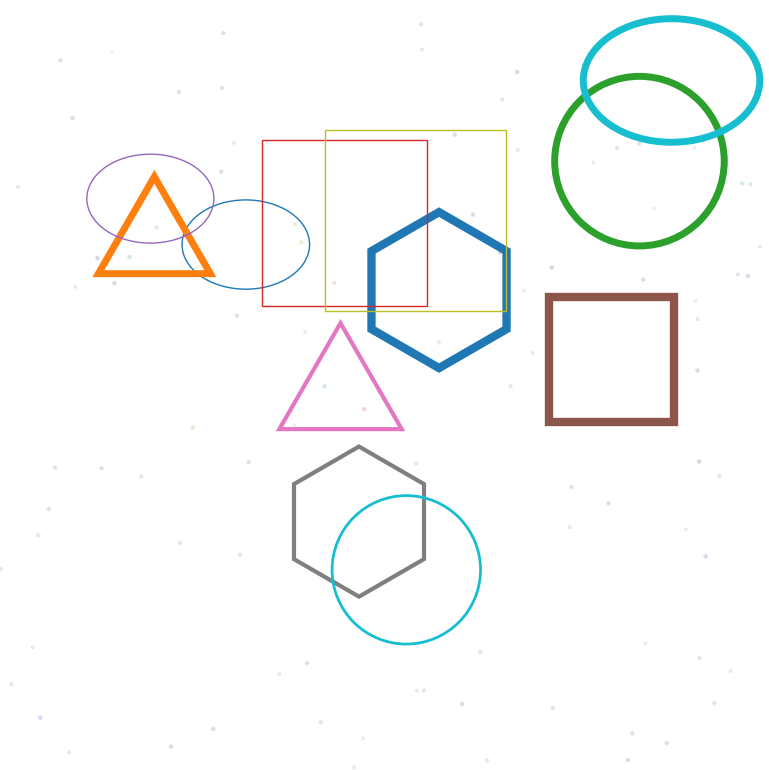[{"shape": "oval", "thickness": 0.5, "radius": 0.41, "center": [0.319, 0.682]}, {"shape": "hexagon", "thickness": 3, "radius": 0.51, "center": [0.57, 0.623]}, {"shape": "triangle", "thickness": 2.5, "radius": 0.42, "center": [0.2, 0.687]}, {"shape": "circle", "thickness": 2.5, "radius": 0.55, "center": [0.83, 0.791]}, {"shape": "square", "thickness": 0.5, "radius": 0.54, "center": [0.448, 0.71]}, {"shape": "oval", "thickness": 0.5, "radius": 0.41, "center": [0.195, 0.742]}, {"shape": "square", "thickness": 3, "radius": 0.4, "center": [0.794, 0.533]}, {"shape": "triangle", "thickness": 1.5, "radius": 0.46, "center": [0.442, 0.489]}, {"shape": "hexagon", "thickness": 1.5, "radius": 0.49, "center": [0.466, 0.323]}, {"shape": "square", "thickness": 0.5, "radius": 0.59, "center": [0.539, 0.714]}, {"shape": "circle", "thickness": 1, "radius": 0.48, "center": [0.528, 0.26]}, {"shape": "oval", "thickness": 2.5, "radius": 0.57, "center": [0.872, 0.896]}]